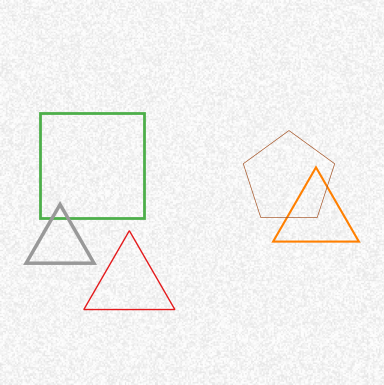[{"shape": "triangle", "thickness": 1, "radius": 0.68, "center": [0.336, 0.264]}, {"shape": "square", "thickness": 2, "radius": 0.68, "center": [0.239, 0.57]}, {"shape": "triangle", "thickness": 1.5, "radius": 0.64, "center": [0.821, 0.437]}, {"shape": "pentagon", "thickness": 0.5, "radius": 0.62, "center": [0.751, 0.536]}, {"shape": "triangle", "thickness": 2.5, "radius": 0.51, "center": [0.156, 0.367]}]